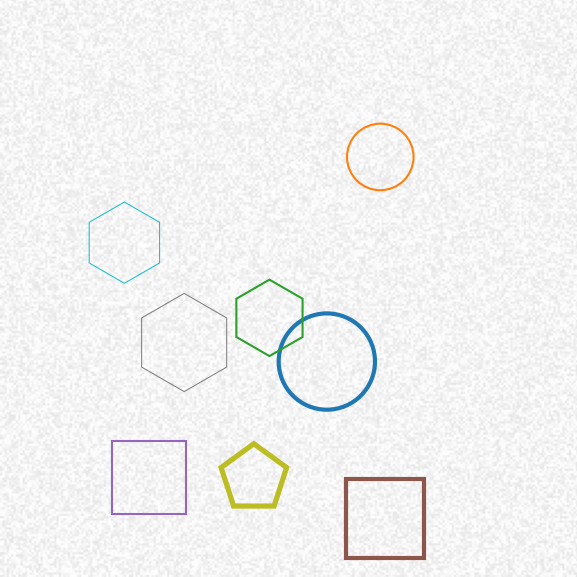[{"shape": "circle", "thickness": 2, "radius": 0.42, "center": [0.566, 0.373]}, {"shape": "circle", "thickness": 1, "radius": 0.29, "center": [0.658, 0.727]}, {"shape": "hexagon", "thickness": 1, "radius": 0.33, "center": [0.467, 0.449]}, {"shape": "square", "thickness": 1, "radius": 0.32, "center": [0.257, 0.172]}, {"shape": "square", "thickness": 2, "radius": 0.34, "center": [0.667, 0.101]}, {"shape": "hexagon", "thickness": 0.5, "radius": 0.43, "center": [0.319, 0.406]}, {"shape": "pentagon", "thickness": 2.5, "radius": 0.3, "center": [0.44, 0.171]}, {"shape": "hexagon", "thickness": 0.5, "radius": 0.35, "center": [0.215, 0.579]}]